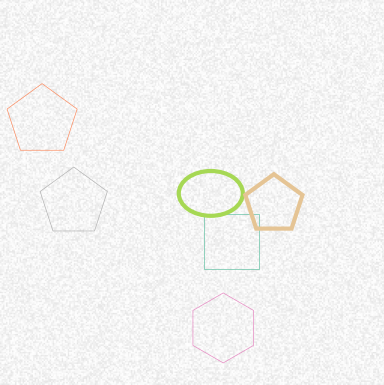[{"shape": "square", "thickness": 0.5, "radius": 0.35, "center": [0.601, 0.373]}, {"shape": "pentagon", "thickness": 0.5, "radius": 0.48, "center": [0.109, 0.687]}, {"shape": "hexagon", "thickness": 0.5, "radius": 0.45, "center": [0.58, 0.148]}, {"shape": "oval", "thickness": 3, "radius": 0.42, "center": [0.548, 0.498]}, {"shape": "pentagon", "thickness": 3, "radius": 0.39, "center": [0.711, 0.469]}, {"shape": "pentagon", "thickness": 0.5, "radius": 0.46, "center": [0.192, 0.474]}]